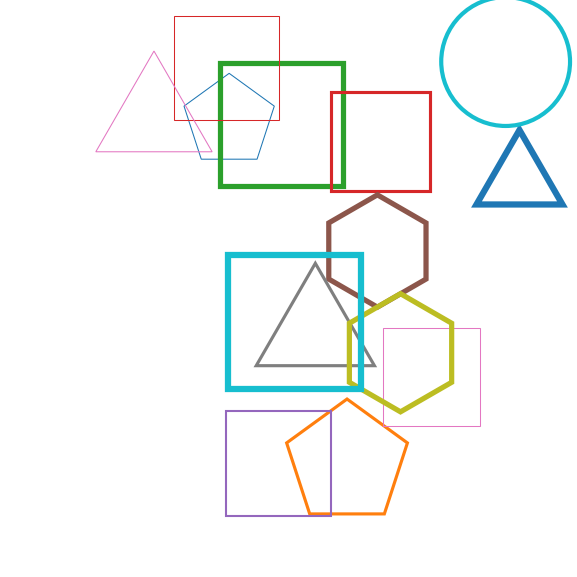[{"shape": "pentagon", "thickness": 0.5, "radius": 0.41, "center": [0.397, 0.79]}, {"shape": "triangle", "thickness": 3, "radius": 0.43, "center": [0.9, 0.688]}, {"shape": "pentagon", "thickness": 1.5, "radius": 0.55, "center": [0.601, 0.198]}, {"shape": "square", "thickness": 2.5, "radius": 0.53, "center": [0.488, 0.783]}, {"shape": "square", "thickness": 0.5, "radius": 0.45, "center": [0.392, 0.881]}, {"shape": "square", "thickness": 1.5, "radius": 0.43, "center": [0.658, 0.754]}, {"shape": "square", "thickness": 1, "radius": 0.45, "center": [0.482, 0.197]}, {"shape": "hexagon", "thickness": 2.5, "radius": 0.49, "center": [0.654, 0.565]}, {"shape": "triangle", "thickness": 0.5, "radius": 0.58, "center": [0.267, 0.794]}, {"shape": "square", "thickness": 0.5, "radius": 0.42, "center": [0.747, 0.346]}, {"shape": "triangle", "thickness": 1.5, "radius": 0.59, "center": [0.546, 0.425]}, {"shape": "hexagon", "thickness": 2.5, "radius": 0.51, "center": [0.694, 0.388]}, {"shape": "circle", "thickness": 2, "radius": 0.56, "center": [0.876, 0.893]}, {"shape": "square", "thickness": 3, "radius": 0.58, "center": [0.51, 0.442]}]